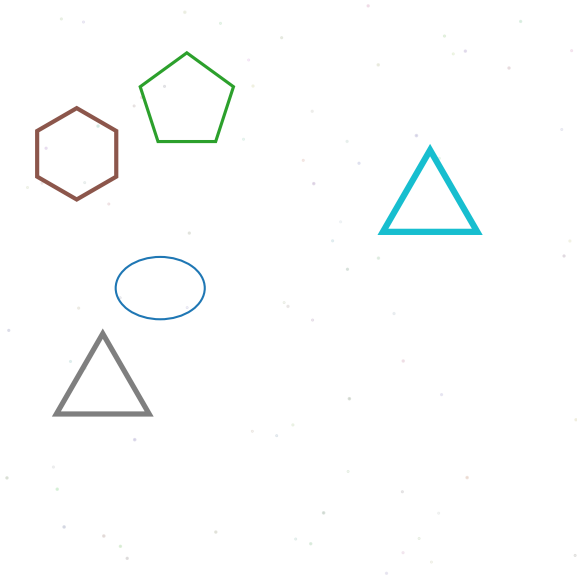[{"shape": "oval", "thickness": 1, "radius": 0.39, "center": [0.277, 0.5]}, {"shape": "pentagon", "thickness": 1.5, "radius": 0.42, "center": [0.324, 0.823]}, {"shape": "hexagon", "thickness": 2, "radius": 0.4, "center": [0.133, 0.733]}, {"shape": "triangle", "thickness": 2.5, "radius": 0.46, "center": [0.178, 0.329]}, {"shape": "triangle", "thickness": 3, "radius": 0.47, "center": [0.745, 0.645]}]